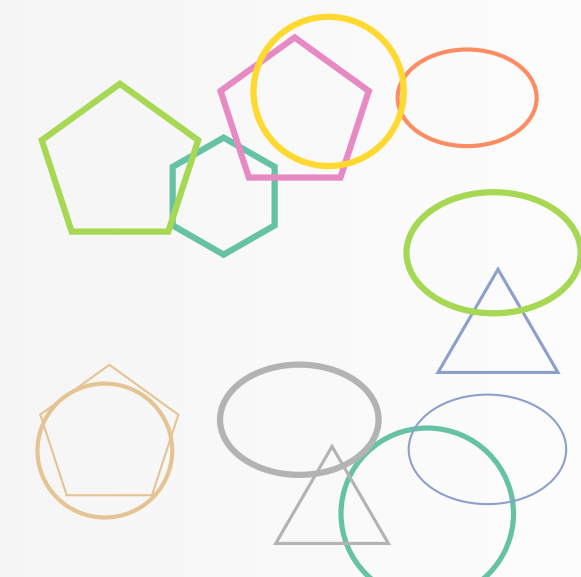[{"shape": "hexagon", "thickness": 3, "radius": 0.51, "center": [0.385, 0.659]}, {"shape": "circle", "thickness": 2.5, "radius": 0.74, "center": [0.735, 0.11]}, {"shape": "oval", "thickness": 2, "radius": 0.6, "center": [0.804, 0.83]}, {"shape": "oval", "thickness": 1, "radius": 0.68, "center": [0.839, 0.221]}, {"shape": "triangle", "thickness": 1.5, "radius": 0.6, "center": [0.857, 0.414]}, {"shape": "pentagon", "thickness": 3, "radius": 0.67, "center": [0.507, 0.8]}, {"shape": "pentagon", "thickness": 3, "radius": 0.71, "center": [0.206, 0.713]}, {"shape": "oval", "thickness": 3, "radius": 0.75, "center": [0.849, 0.561]}, {"shape": "circle", "thickness": 3, "radius": 0.65, "center": [0.565, 0.841]}, {"shape": "pentagon", "thickness": 1, "radius": 0.62, "center": [0.188, 0.243]}, {"shape": "circle", "thickness": 2, "radius": 0.58, "center": [0.18, 0.219]}, {"shape": "oval", "thickness": 3, "radius": 0.68, "center": [0.515, 0.272]}, {"shape": "triangle", "thickness": 1.5, "radius": 0.56, "center": [0.571, 0.114]}]